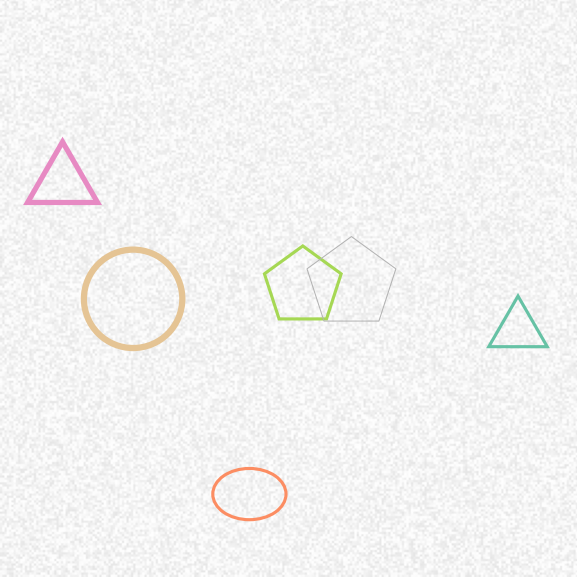[{"shape": "triangle", "thickness": 1.5, "radius": 0.29, "center": [0.897, 0.428]}, {"shape": "oval", "thickness": 1.5, "radius": 0.32, "center": [0.432, 0.144]}, {"shape": "triangle", "thickness": 2.5, "radius": 0.35, "center": [0.108, 0.684]}, {"shape": "pentagon", "thickness": 1.5, "radius": 0.35, "center": [0.524, 0.503]}, {"shape": "circle", "thickness": 3, "radius": 0.43, "center": [0.23, 0.482]}, {"shape": "pentagon", "thickness": 0.5, "radius": 0.4, "center": [0.609, 0.509]}]